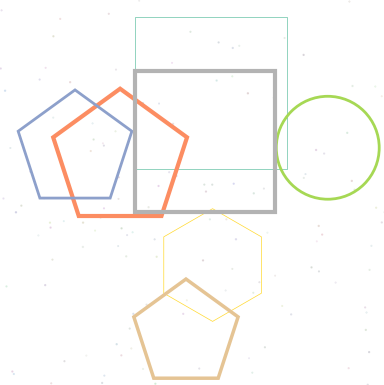[{"shape": "square", "thickness": 0.5, "radius": 0.99, "center": [0.548, 0.759]}, {"shape": "pentagon", "thickness": 3, "radius": 0.91, "center": [0.312, 0.587]}, {"shape": "pentagon", "thickness": 2, "radius": 0.78, "center": [0.195, 0.611]}, {"shape": "circle", "thickness": 2, "radius": 0.67, "center": [0.851, 0.616]}, {"shape": "hexagon", "thickness": 0.5, "radius": 0.73, "center": [0.552, 0.312]}, {"shape": "pentagon", "thickness": 2.5, "radius": 0.71, "center": [0.483, 0.133]}, {"shape": "square", "thickness": 3, "radius": 0.91, "center": [0.532, 0.633]}]